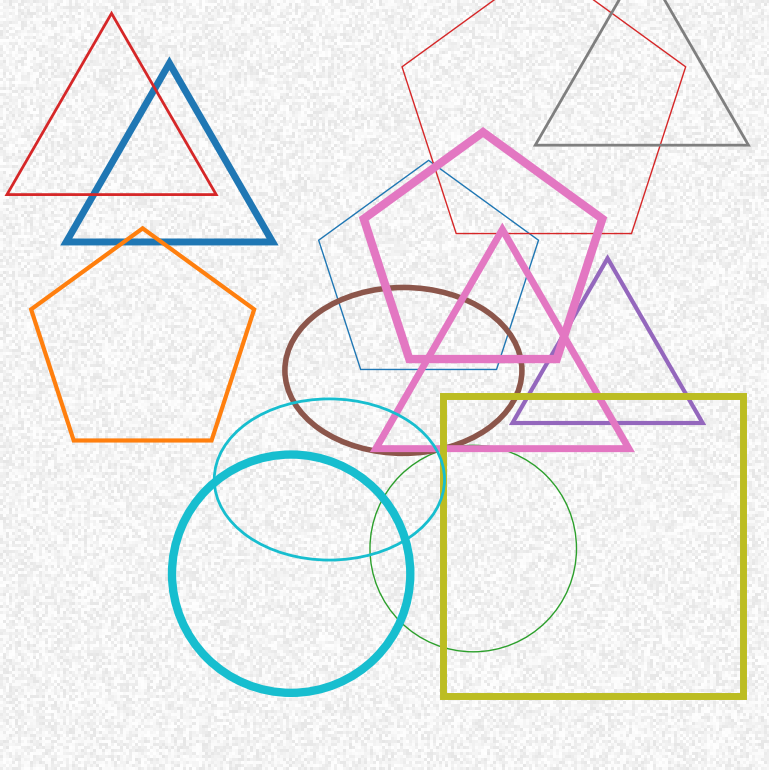[{"shape": "triangle", "thickness": 2.5, "radius": 0.77, "center": [0.22, 0.763]}, {"shape": "pentagon", "thickness": 0.5, "radius": 0.75, "center": [0.557, 0.642]}, {"shape": "pentagon", "thickness": 1.5, "radius": 0.76, "center": [0.185, 0.551]}, {"shape": "circle", "thickness": 0.5, "radius": 0.67, "center": [0.615, 0.288]}, {"shape": "triangle", "thickness": 1, "radius": 0.78, "center": [0.145, 0.826]}, {"shape": "pentagon", "thickness": 0.5, "radius": 0.97, "center": [0.706, 0.853]}, {"shape": "triangle", "thickness": 1.5, "radius": 0.71, "center": [0.789, 0.522]}, {"shape": "oval", "thickness": 2, "radius": 0.77, "center": [0.524, 0.519]}, {"shape": "triangle", "thickness": 2.5, "radius": 0.95, "center": [0.652, 0.512]}, {"shape": "pentagon", "thickness": 3, "radius": 0.81, "center": [0.627, 0.665]}, {"shape": "triangle", "thickness": 1, "radius": 0.8, "center": [0.834, 0.891]}, {"shape": "square", "thickness": 2.5, "radius": 0.97, "center": [0.77, 0.29]}, {"shape": "circle", "thickness": 3, "radius": 0.77, "center": [0.378, 0.255]}, {"shape": "oval", "thickness": 1, "radius": 0.75, "center": [0.428, 0.377]}]